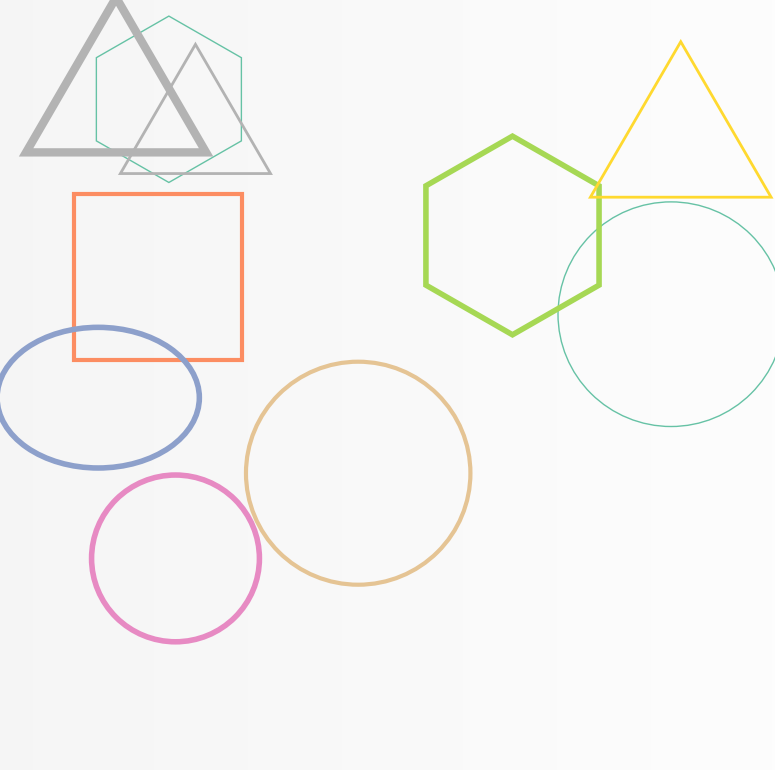[{"shape": "hexagon", "thickness": 0.5, "radius": 0.54, "center": [0.218, 0.871]}, {"shape": "circle", "thickness": 0.5, "radius": 0.73, "center": [0.866, 0.592]}, {"shape": "square", "thickness": 1.5, "radius": 0.54, "center": [0.204, 0.64]}, {"shape": "oval", "thickness": 2, "radius": 0.65, "center": [0.127, 0.484]}, {"shape": "circle", "thickness": 2, "radius": 0.54, "center": [0.226, 0.275]}, {"shape": "hexagon", "thickness": 2, "radius": 0.64, "center": [0.661, 0.694]}, {"shape": "triangle", "thickness": 1, "radius": 0.67, "center": [0.878, 0.811]}, {"shape": "circle", "thickness": 1.5, "radius": 0.72, "center": [0.462, 0.385]}, {"shape": "triangle", "thickness": 3, "radius": 0.67, "center": [0.15, 0.869]}, {"shape": "triangle", "thickness": 1, "radius": 0.56, "center": [0.252, 0.831]}]